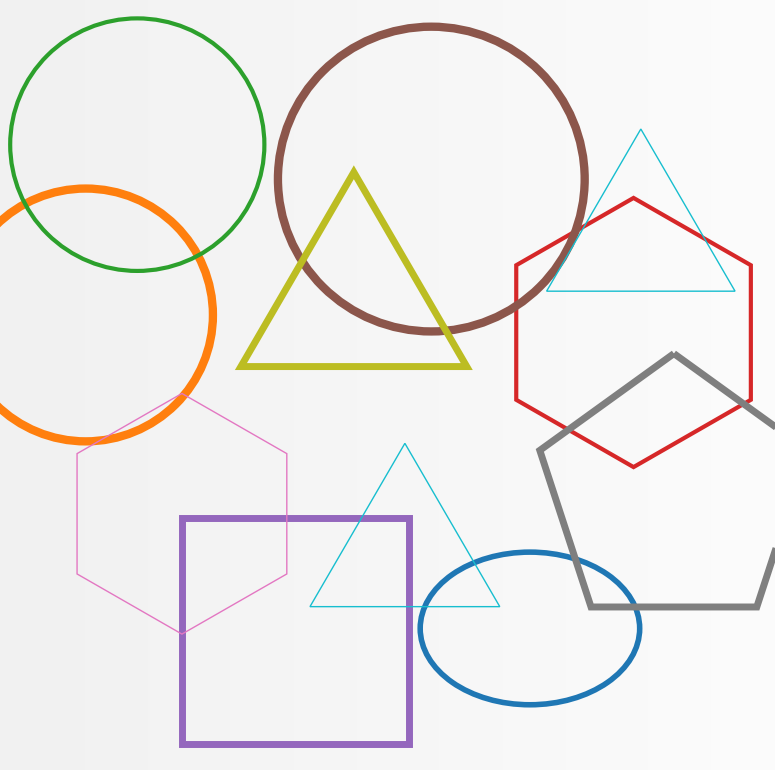[{"shape": "oval", "thickness": 2, "radius": 0.71, "center": [0.684, 0.184]}, {"shape": "circle", "thickness": 3, "radius": 0.82, "center": [0.111, 0.591]}, {"shape": "circle", "thickness": 1.5, "radius": 0.82, "center": [0.177, 0.812]}, {"shape": "hexagon", "thickness": 1.5, "radius": 0.87, "center": [0.817, 0.568]}, {"shape": "square", "thickness": 2.5, "radius": 0.73, "center": [0.381, 0.18]}, {"shape": "circle", "thickness": 3, "radius": 0.99, "center": [0.557, 0.767]}, {"shape": "hexagon", "thickness": 0.5, "radius": 0.78, "center": [0.235, 0.333]}, {"shape": "pentagon", "thickness": 2.5, "radius": 0.91, "center": [0.87, 0.359]}, {"shape": "triangle", "thickness": 2.5, "radius": 0.84, "center": [0.457, 0.608]}, {"shape": "triangle", "thickness": 0.5, "radius": 0.71, "center": [0.522, 0.283]}, {"shape": "triangle", "thickness": 0.5, "radius": 0.7, "center": [0.827, 0.692]}]